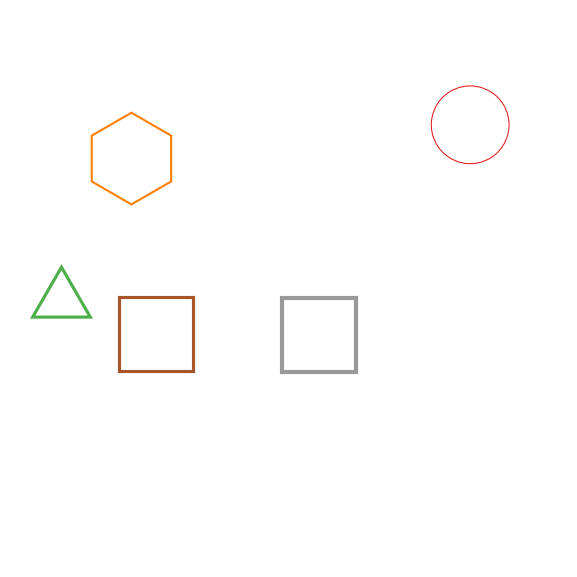[{"shape": "circle", "thickness": 0.5, "radius": 0.34, "center": [0.814, 0.783]}, {"shape": "triangle", "thickness": 1.5, "radius": 0.29, "center": [0.106, 0.479]}, {"shape": "hexagon", "thickness": 1, "radius": 0.4, "center": [0.228, 0.725]}, {"shape": "square", "thickness": 1.5, "radius": 0.32, "center": [0.27, 0.421]}, {"shape": "square", "thickness": 2, "radius": 0.32, "center": [0.553, 0.42]}]